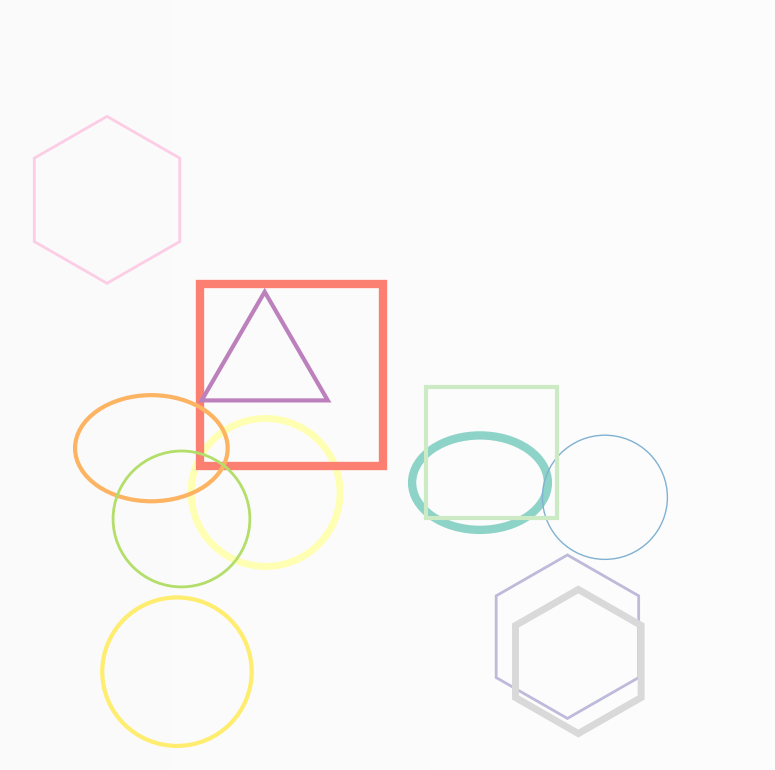[{"shape": "oval", "thickness": 3, "radius": 0.44, "center": [0.619, 0.373]}, {"shape": "circle", "thickness": 2.5, "radius": 0.48, "center": [0.343, 0.36]}, {"shape": "hexagon", "thickness": 1, "radius": 0.53, "center": [0.732, 0.173]}, {"shape": "square", "thickness": 3, "radius": 0.59, "center": [0.376, 0.514]}, {"shape": "circle", "thickness": 0.5, "radius": 0.4, "center": [0.781, 0.354]}, {"shape": "oval", "thickness": 1.5, "radius": 0.49, "center": [0.195, 0.418]}, {"shape": "circle", "thickness": 1, "radius": 0.44, "center": [0.234, 0.326]}, {"shape": "hexagon", "thickness": 1, "radius": 0.54, "center": [0.138, 0.74]}, {"shape": "hexagon", "thickness": 2.5, "radius": 0.47, "center": [0.746, 0.141]}, {"shape": "triangle", "thickness": 1.5, "radius": 0.47, "center": [0.342, 0.527]}, {"shape": "square", "thickness": 1.5, "radius": 0.43, "center": [0.634, 0.412]}, {"shape": "circle", "thickness": 1.5, "radius": 0.48, "center": [0.228, 0.128]}]